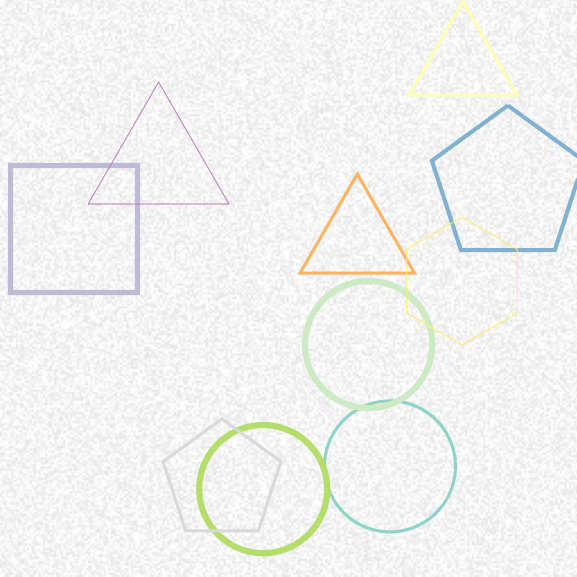[{"shape": "circle", "thickness": 1.5, "radius": 0.57, "center": [0.675, 0.192]}, {"shape": "triangle", "thickness": 1.5, "radius": 0.54, "center": [0.802, 0.888]}, {"shape": "square", "thickness": 2.5, "radius": 0.55, "center": [0.128, 0.604]}, {"shape": "pentagon", "thickness": 2, "radius": 0.69, "center": [0.879, 0.678]}, {"shape": "triangle", "thickness": 1.5, "radius": 0.57, "center": [0.619, 0.583]}, {"shape": "circle", "thickness": 3, "radius": 0.55, "center": [0.456, 0.152]}, {"shape": "pentagon", "thickness": 1.5, "radius": 0.54, "center": [0.384, 0.167]}, {"shape": "triangle", "thickness": 0.5, "radius": 0.7, "center": [0.275, 0.716]}, {"shape": "circle", "thickness": 3, "radius": 0.55, "center": [0.638, 0.403]}, {"shape": "hexagon", "thickness": 0.5, "radius": 0.55, "center": [0.8, 0.512]}]